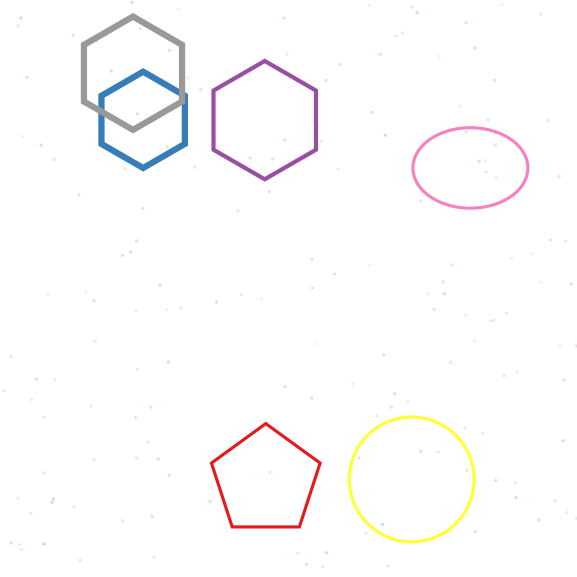[{"shape": "pentagon", "thickness": 1.5, "radius": 0.49, "center": [0.46, 0.167]}, {"shape": "hexagon", "thickness": 3, "radius": 0.42, "center": [0.248, 0.792]}, {"shape": "hexagon", "thickness": 2, "radius": 0.51, "center": [0.458, 0.791]}, {"shape": "circle", "thickness": 1.5, "radius": 0.54, "center": [0.713, 0.169]}, {"shape": "oval", "thickness": 1.5, "radius": 0.5, "center": [0.815, 0.708]}, {"shape": "hexagon", "thickness": 3, "radius": 0.49, "center": [0.23, 0.872]}]